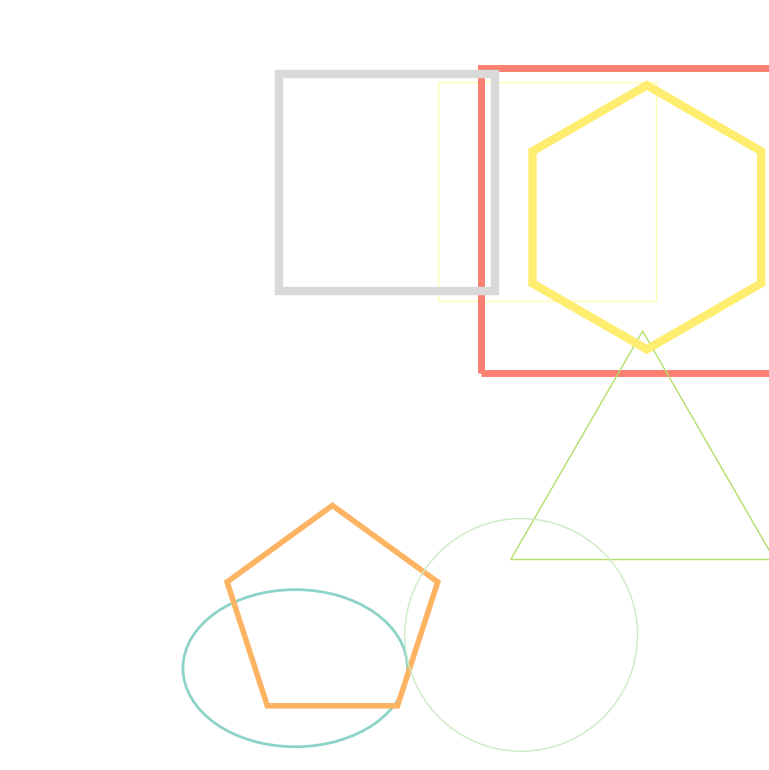[{"shape": "oval", "thickness": 1, "radius": 0.73, "center": [0.383, 0.132]}, {"shape": "square", "thickness": 0.5, "radius": 0.71, "center": [0.71, 0.751]}, {"shape": "square", "thickness": 2.5, "radius": 0.99, "center": [0.823, 0.714]}, {"shape": "pentagon", "thickness": 2, "radius": 0.72, "center": [0.432, 0.2]}, {"shape": "triangle", "thickness": 0.5, "radius": 0.99, "center": [0.835, 0.372]}, {"shape": "square", "thickness": 3, "radius": 0.7, "center": [0.503, 0.763]}, {"shape": "circle", "thickness": 0.5, "radius": 0.76, "center": [0.677, 0.175]}, {"shape": "hexagon", "thickness": 3, "radius": 0.86, "center": [0.84, 0.718]}]